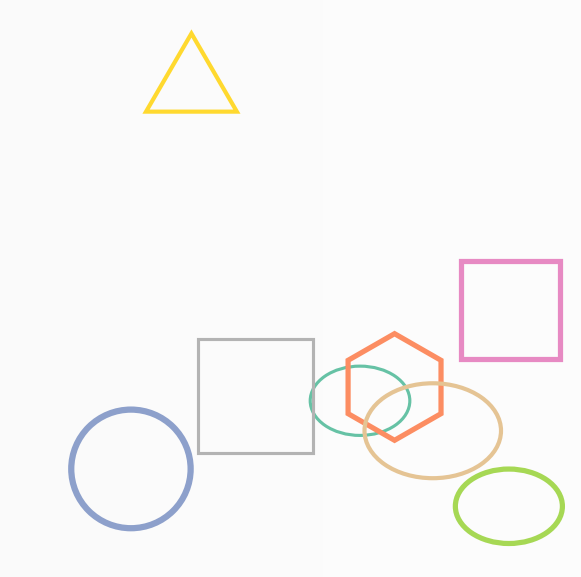[{"shape": "oval", "thickness": 1.5, "radius": 0.43, "center": [0.619, 0.305]}, {"shape": "hexagon", "thickness": 2.5, "radius": 0.46, "center": [0.679, 0.329]}, {"shape": "circle", "thickness": 3, "radius": 0.51, "center": [0.225, 0.187]}, {"shape": "square", "thickness": 2.5, "radius": 0.42, "center": [0.878, 0.462]}, {"shape": "oval", "thickness": 2.5, "radius": 0.46, "center": [0.876, 0.122]}, {"shape": "triangle", "thickness": 2, "radius": 0.45, "center": [0.329, 0.851]}, {"shape": "oval", "thickness": 2, "radius": 0.59, "center": [0.745, 0.253]}, {"shape": "square", "thickness": 1.5, "radius": 0.49, "center": [0.44, 0.314]}]